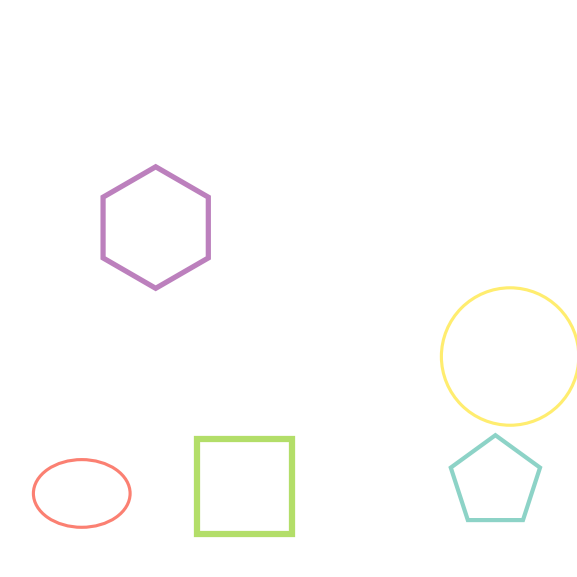[{"shape": "pentagon", "thickness": 2, "radius": 0.41, "center": [0.858, 0.164]}, {"shape": "oval", "thickness": 1.5, "radius": 0.42, "center": [0.142, 0.145]}, {"shape": "square", "thickness": 3, "radius": 0.41, "center": [0.424, 0.156]}, {"shape": "hexagon", "thickness": 2.5, "radius": 0.53, "center": [0.27, 0.605]}, {"shape": "circle", "thickness": 1.5, "radius": 0.59, "center": [0.883, 0.382]}]